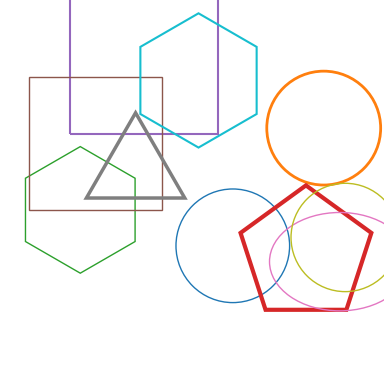[{"shape": "circle", "thickness": 1, "radius": 0.74, "center": [0.605, 0.362]}, {"shape": "circle", "thickness": 2, "radius": 0.74, "center": [0.841, 0.667]}, {"shape": "hexagon", "thickness": 1, "radius": 0.82, "center": [0.209, 0.455]}, {"shape": "pentagon", "thickness": 3, "radius": 0.89, "center": [0.795, 0.34]}, {"shape": "square", "thickness": 1.5, "radius": 0.96, "center": [0.374, 0.845]}, {"shape": "square", "thickness": 1, "radius": 0.86, "center": [0.248, 0.628]}, {"shape": "oval", "thickness": 1, "radius": 0.91, "center": [0.883, 0.32]}, {"shape": "triangle", "thickness": 2.5, "radius": 0.74, "center": [0.352, 0.559]}, {"shape": "circle", "thickness": 1, "radius": 0.7, "center": [0.897, 0.383]}, {"shape": "hexagon", "thickness": 1.5, "radius": 0.87, "center": [0.516, 0.791]}]